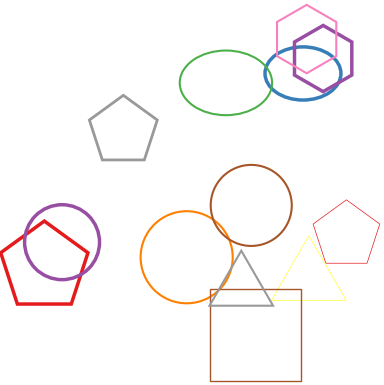[{"shape": "pentagon", "thickness": 2.5, "radius": 0.6, "center": [0.115, 0.307]}, {"shape": "pentagon", "thickness": 0.5, "radius": 0.46, "center": [0.9, 0.39]}, {"shape": "oval", "thickness": 2.5, "radius": 0.49, "center": [0.787, 0.809]}, {"shape": "oval", "thickness": 1.5, "radius": 0.6, "center": [0.587, 0.785]}, {"shape": "hexagon", "thickness": 2.5, "radius": 0.43, "center": [0.839, 0.848]}, {"shape": "circle", "thickness": 2.5, "radius": 0.49, "center": [0.161, 0.371]}, {"shape": "circle", "thickness": 1.5, "radius": 0.6, "center": [0.485, 0.332]}, {"shape": "triangle", "thickness": 0.5, "radius": 0.56, "center": [0.802, 0.276]}, {"shape": "circle", "thickness": 1.5, "radius": 0.53, "center": [0.653, 0.466]}, {"shape": "square", "thickness": 1, "radius": 0.59, "center": [0.664, 0.129]}, {"shape": "hexagon", "thickness": 1.5, "radius": 0.44, "center": [0.797, 0.899]}, {"shape": "triangle", "thickness": 1.5, "radius": 0.48, "center": [0.627, 0.254]}, {"shape": "pentagon", "thickness": 2, "radius": 0.46, "center": [0.32, 0.66]}]